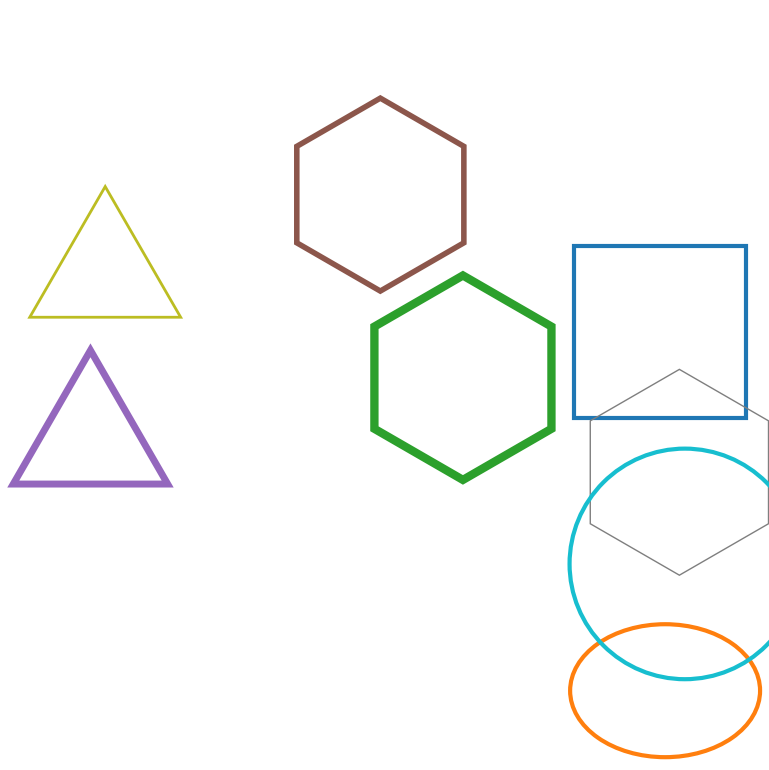[{"shape": "square", "thickness": 1.5, "radius": 0.56, "center": [0.857, 0.568]}, {"shape": "oval", "thickness": 1.5, "radius": 0.62, "center": [0.864, 0.103]}, {"shape": "hexagon", "thickness": 3, "radius": 0.66, "center": [0.601, 0.509]}, {"shape": "triangle", "thickness": 2.5, "radius": 0.58, "center": [0.117, 0.429]}, {"shape": "hexagon", "thickness": 2, "radius": 0.63, "center": [0.494, 0.747]}, {"shape": "hexagon", "thickness": 0.5, "radius": 0.67, "center": [0.882, 0.387]}, {"shape": "triangle", "thickness": 1, "radius": 0.57, "center": [0.137, 0.645]}, {"shape": "circle", "thickness": 1.5, "radius": 0.75, "center": [0.889, 0.268]}]